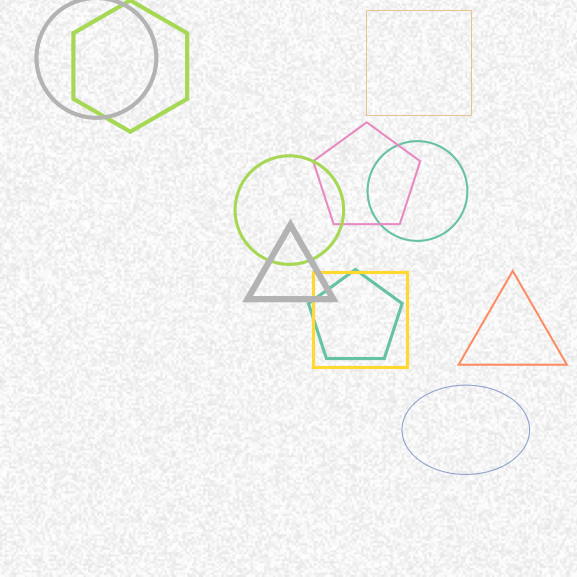[{"shape": "pentagon", "thickness": 1.5, "radius": 0.43, "center": [0.615, 0.447]}, {"shape": "circle", "thickness": 1, "radius": 0.43, "center": [0.723, 0.668]}, {"shape": "triangle", "thickness": 1, "radius": 0.54, "center": [0.888, 0.422]}, {"shape": "oval", "thickness": 0.5, "radius": 0.55, "center": [0.807, 0.255]}, {"shape": "pentagon", "thickness": 1, "radius": 0.49, "center": [0.635, 0.69]}, {"shape": "hexagon", "thickness": 2, "radius": 0.57, "center": [0.226, 0.885]}, {"shape": "circle", "thickness": 1.5, "radius": 0.47, "center": [0.501, 0.635]}, {"shape": "square", "thickness": 1.5, "radius": 0.41, "center": [0.623, 0.446]}, {"shape": "square", "thickness": 0.5, "radius": 0.45, "center": [0.725, 0.89]}, {"shape": "triangle", "thickness": 3, "radius": 0.43, "center": [0.503, 0.524]}, {"shape": "circle", "thickness": 2, "radius": 0.52, "center": [0.167, 0.899]}]